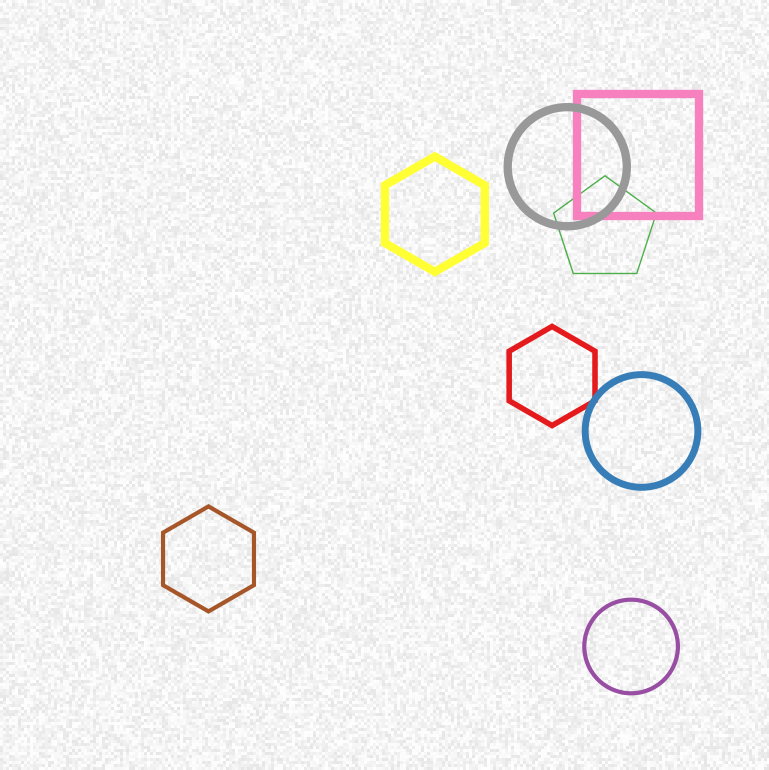[{"shape": "hexagon", "thickness": 2, "radius": 0.32, "center": [0.717, 0.512]}, {"shape": "circle", "thickness": 2.5, "radius": 0.37, "center": [0.833, 0.44]}, {"shape": "pentagon", "thickness": 0.5, "radius": 0.35, "center": [0.786, 0.702]}, {"shape": "circle", "thickness": 1.5, "radius": 0.3, "center": [0.82, 0.16]}, {"shape": "hexagon", "thickness": 3, "radius": 0.37, "center": [0.565, 0.722]}, {"shape": "hexagon", "thickness": 1.5, "radius": 0.34, "center": [0.271, 0.274]}, {"shape": "square", "thickness": 3, "radius": 0.4, "center": [0.829, 0.799]}, {"shape": "circle", "thickness": 3, "radius": 0.39, "center": [0.737, 0.784]}]